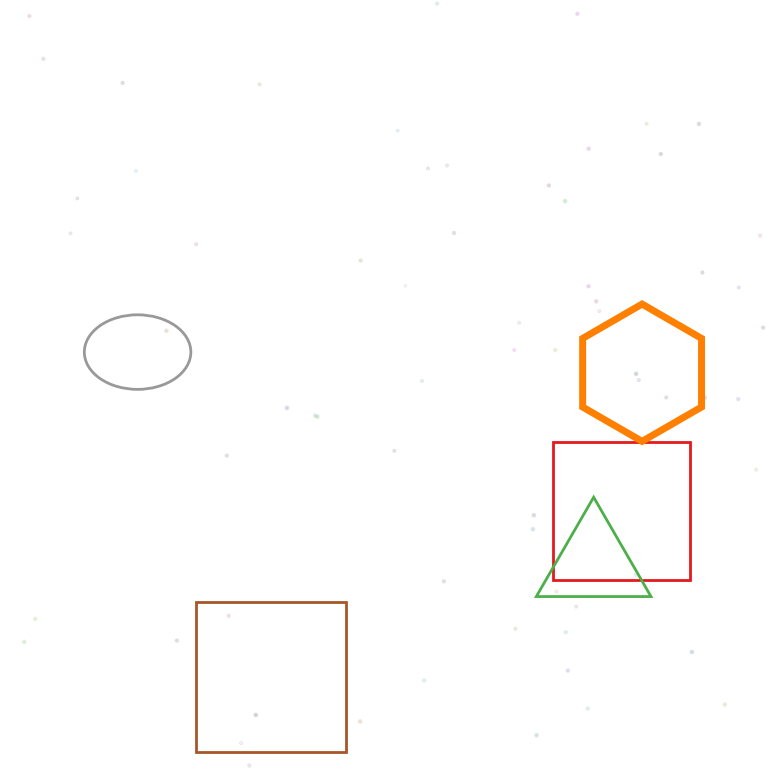[{"shape": "square", "thickness": 1, "radius": 0.45, "center": [0.807, 0.336]}, {"shape": "triangle", "thickness": 1, "radius": 0.43, "center": [0.771, 0.268]}, {"shape": "hexagon", "thickness": 2.5, "radius": 0.45, "center": [0.834, 0.516]}, {"shape": "square", "thickness": 1, "radius": 0.49, "center": [0.352, 0.121]}, {"shape": "oval", "thickness": 1, "radius": 0.35, "center": [0.179, 0.543]}]